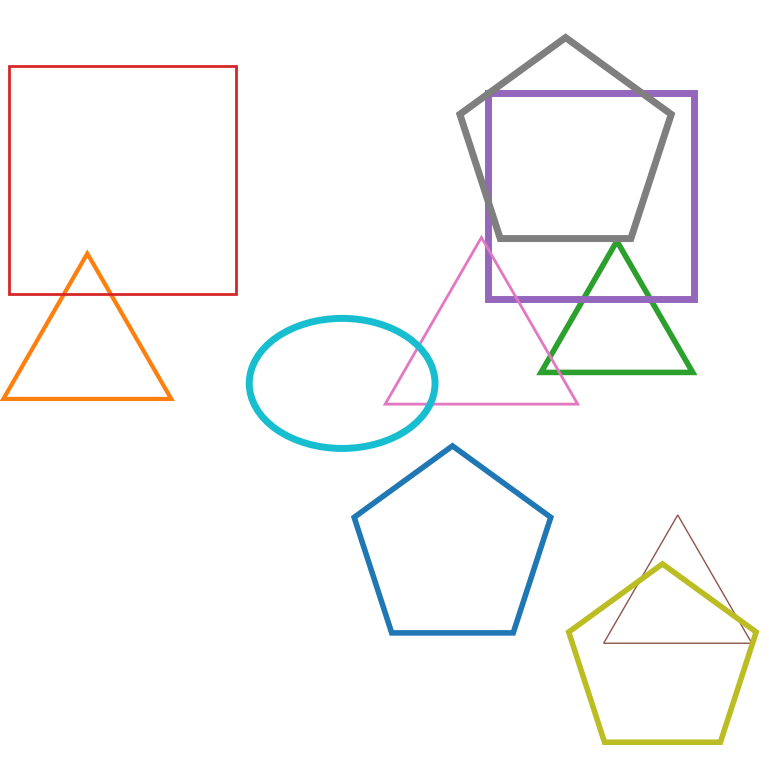[{"shape": "pentagon", "thickness": 2, "radius": 0.67, "center": [0.588, 0.287]}, {"shape": "triangle", "thickness": 1.5, "radius": 0.63, "center": [0.113, 0.545]}, {"shape": "triangle", "thickness": 2, "radius": 0.57, "center": [0.801, 0.573]}, {"shape": "square", "thickness": 1, "radius": 0.74, "center": [0.159, 0.766]}, {"shape": "square", "thickness": 2.5, "radius": 0.67, "center": [0.767, 0.745]}, {"shape": "triangle", "thickness": 0.5, "radius": 0.56, "center": [0.88, 0.22]}, {"shape": "triangle", "thickness": 1, "radius": 0.72, "center": [0.625, 0.547]}, {"shape": "pentagon", "thickness": 2.5, "radius": 0.72, "center": [0.734, 0.807]}, {"shape": "pentagon", "thickness": 2, "radius": 0.64, "center": [0.86, 0.14]}, {"shape": "oval", "thickness": 2.5, "radius": 0.6, "center": [0.444, 0.502]}]